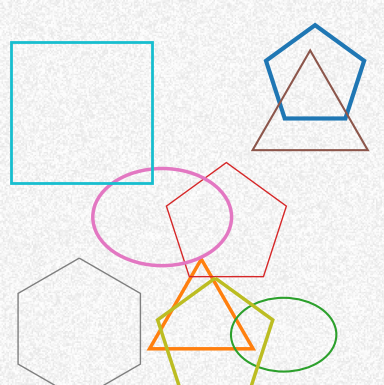[{"shape": "pentagon", "thickness": 3, "radius": 0.67, "center": [0.818, 0.801]}, {"shape": "triangle", "thickness": 2.5, "radius": 0.78, "center": [0.523, 0.172]}, {"shape": "oval", "thickness": 1.5, "radius": 0.68, "center": [0.737, 0.131]}, {"shape": "pentagon", "thickness": 1, "radius": 0.82, "center": [0.588, 0.414]}, {"shape": "triangle", "thickness": 1.5, "radius": 0.86, "center": [0.806, 0.696]}, {"shape": "oval", "thickness": 2.5, "radius": 0.9, "center": [0.421, 0.436]}, {"shape": "hexagon", "thickness": 1, "radius": 0.92, "center": [0.206, 0.146]}, {"shape": "pentagon", "thickness": 2.5, "radius": 0.79, "center": [0.559, 0.12]}, {"shape": "square", "thickness": 2, "radius": 0.91, "center": [0.212, 0.708]}]